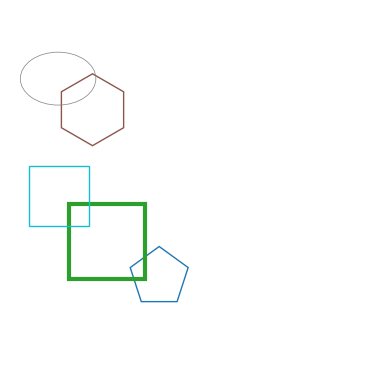[{"shape": "pentagon", "thickness": 1, "radius": 0.4, "center": [0.413, 0.281]}, {"shape": "square", "thickness": 3, "radius": 0.49, "center": [0.279, 0.373]}, {"shape": "hexagon", "thickness": 1, "radius": 0.47, "center": [0.24, 0.715]}, {"shape": "oval", "thickness": 0.5, "radius": 0.49, "center": [0.151, 0.796]}, {"shape": "square", "thickness": 1, "radius": 0.38, "center": [0.153, 0.491]}]